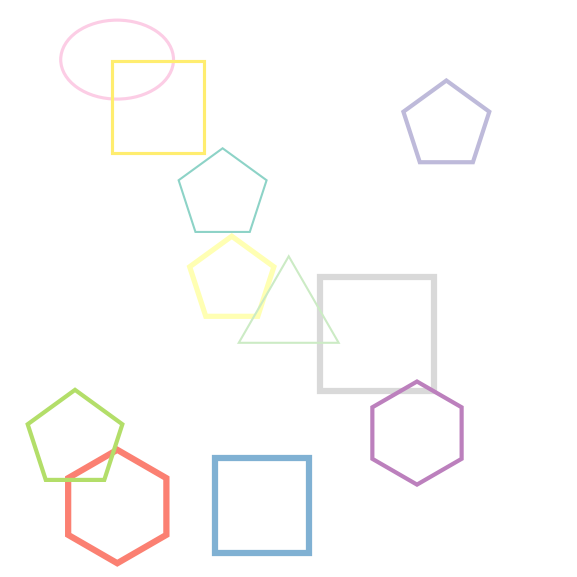[{"shape": "pentagon", "thickness": 1, "radius": 0.4, "center": [0.385, 0.662]}, {"shape": "pentagon", "thickness": 2.5, "radius": 0.38, "center": [0.401, 0.513]}, {"shape": "pentagon", "thickness": 2, "radius": 0.39, "center": [0.773, 0.781]}, {"shape": "hexagon", "thickness": 3, "radius": 0.49, "center": [0.203, 0.122]}, {"shape": "square", "thickness": 3, "radius": 0.41, "center": [0.453, 0.124]}, {"shape": "pentagon", "thickness": 2, "radius": 0.43, "center": [0.13, 0.238]}, {"shape": "oval", "thickness": 1.5, "radius": 0.49, "center": [0.203, 0.896]}, {"shape": "square", "thickness": 3, "radius": 0.49, "center": [0.653, 0.421]}, {"shape": "hexagon", "thickness": 2, "radius": 0.45, "center": [0.722, 0.249]}, {"shape": "triangle", "thickness": 1, "radius": 0.5, "center": [0.5, 0.455]}, {"shape": "square", "thickness": 1.5, "radius": 0.4, "center": [0.274, 0.813]}]